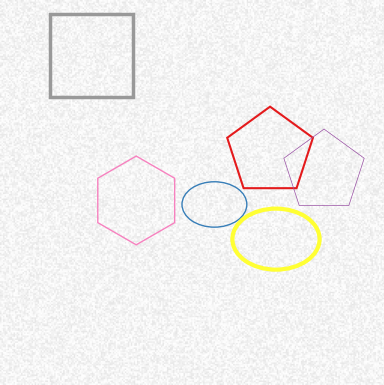[{"shape": "pentagon", "thickness": 1.5, "radius": 0.59, "center": [0.701, 0.606]}, {"shape": "oval", "thickness": 1, "radius": 0.42, "center": [0.557, 0.469]}, {"shape": "pentagon", "thickness": 0.5, "radius": 0.55, "center": [0.842, 0.555]}, {"shape": "oval", "thickness": 3, "radius": 0.57, "center": [0.717, 0.379]}, {"shape": "hexagon", "thickness": 1, "radius": 0.58, "center": [0.354, 0.479]}, {"shape": "square", "thickness": 2.5, "radius": 0.54, "center": [0.238, 0.856]}]